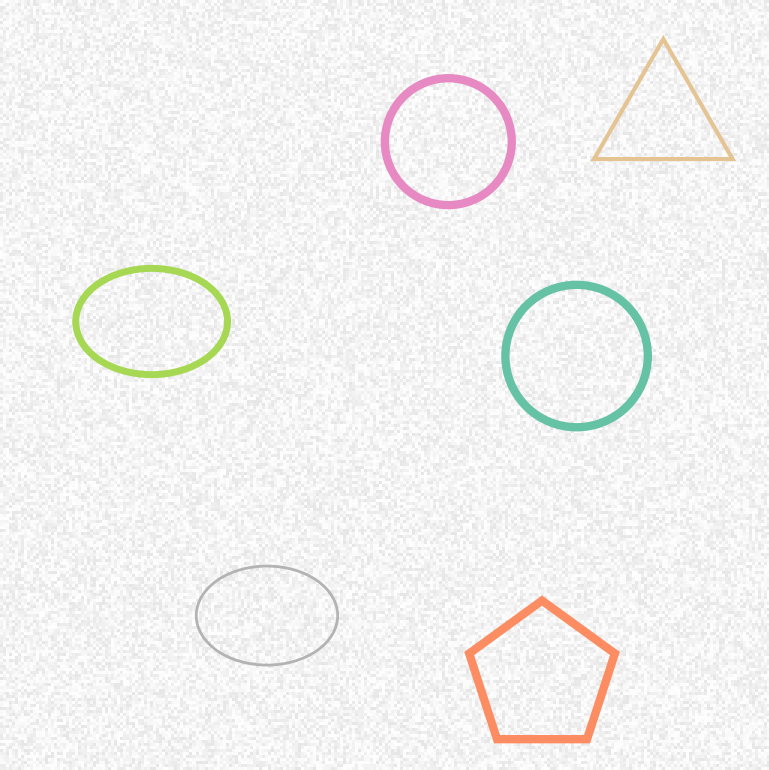[{"shape": "circle", "thickness": 3, "radius": 0.46, "center": [0.749, 0.538]}, {"shape": "pentagon", "thickness": 3, "radius": 0.5, "center": [0.704, 0.121]}, {"shape": "circle", "thickness": 3, "radius": 0.41, "center": [0.582, 0.816]}, {"shape": "oval", "thickness": 2.5, "radius": 0.49, "center": [0.197, 0.582]}, {"shape": "triangle", "thickness": 1.5, "radius": 0.52, "center": [0.861, 0.845]}, {"shape": "oval", "thickness": 1, "radius": 0.46, "center": [0.347, 0.201]}]